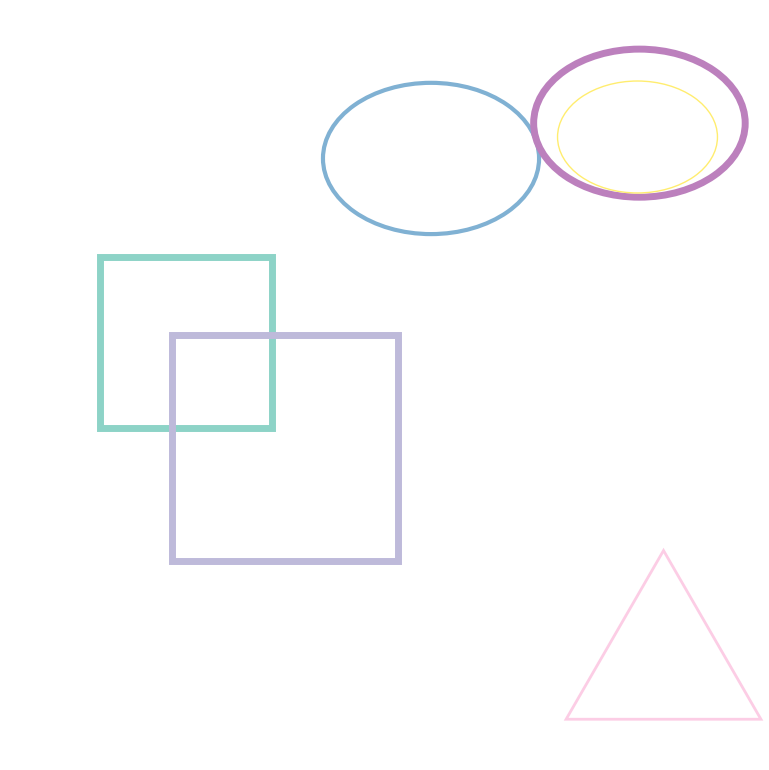[{"shape": "square", "thickness": 2.5, "radius": 0.56, "center": [0.242, 0.555]}, {"shape": "square", "thickness": 2.5, "radius": 0.73, "center": [0.371, 0.418]}, {"shape": "oval", "thickness": 1.5, "radius": 0.7, "center": [0.56, 0.794]}, {"shape": "triangle", "thickness": 1, "radius": 0.73, "center": [0.862, 0.139]}, {"shape": "oval", "thickness": 2.5, "radius": 0.69, "center": [0.83, 0.84]}, {"shape": "oval", "thickness": 0.5, "radius": 0.52, "center": [0.828, 0.822]}]